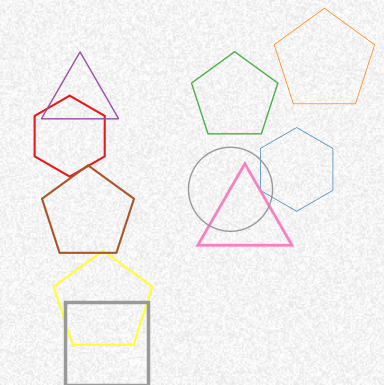[{"shape": "hexagon", "thickness": 1.5, "radius": 0.53, "center": [0.181, 0.646]}, {"shape": "hexagon", "thickness": 0.5, "radius": 0.54, "center": [0.77, 0.56]}, {"shape": "pentagon", "thickness": 1, "radius": 0.59, "center": [0.61, 0.748]}, {"shape": "triangle", "thickness": 1, "radius": 0.58, "center": [0.208, 0.749]}, {"shape": "pentagon", "thickness": 0.5, "radius": 0.69, "center": [0.843, 0.841]}, {"shape": "pentagon", "thickness": 1.5, "radius": 0.67, "center": [0.268, 0.214]}, {"shape": "pentagon", "thickness": 1.5, "radius": 0.63, "center": [0.229, 0.445]}, {"shape": "triangle", "thickness": 2, "radius": 0.71, "center": [0.636, 0.434]}, {"shape": "circle", "thickness": 1, "radius": 0.55, "center": [0.599, 0.508]}, {"shape": "square", "thickness": 2.5, "radius": 0.54, "center": [0.277, 0.109]}]